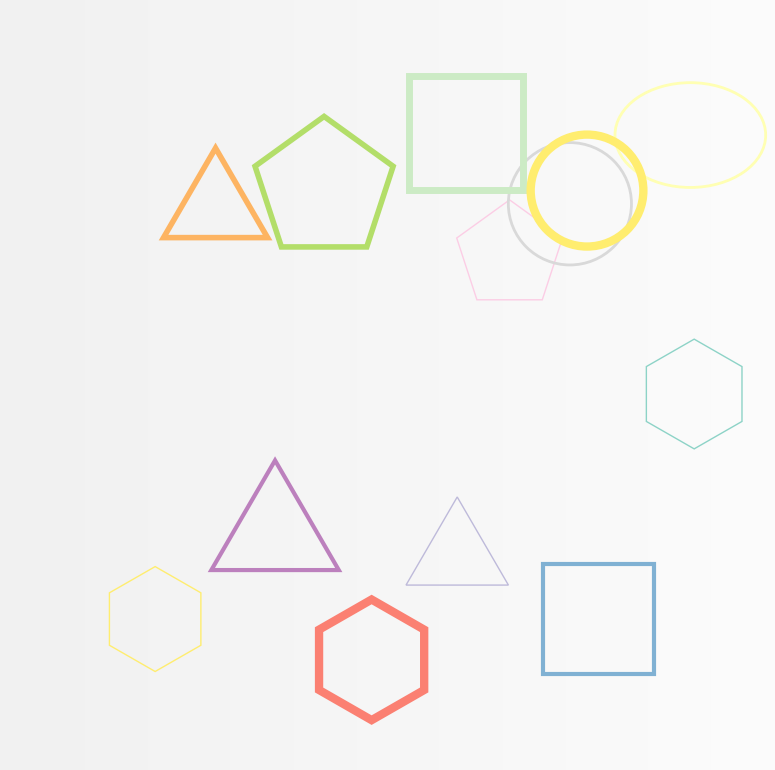[{"shape": "hexagon", "thickness": 0.5, "radius": 0.36, "center": [0.896, 0.488]}, {"shape": "oval", "thickness": 1, "radius": 0.49, "center": [0.891, 0.825]}, {"shape": "triangle", "thickness": 0.5, "radius": 0.38, "center": [0.59, 0.278]}, {"shape": "hexagon", "thickness": 3, "radius": 0.39, "center": [0.48, 0.143]}, {"shape": "square", "thickness": 1.5, "radius": 0.36, "center": [0.772, 0.196]}, {"shape": "triangle", "thickness": 2, "radius": 0.39, "center": [0.278, 0.73]}, {"shape": "pentagon", "thickness": 2, "radius": 0.47, "center": [0.418, 0.755]}, {"shape": "pentagon", "thickness": 0.5, "radius": 0.36, "center": [0.658, 0.669]}, {"shape": "circle", "thickness": 1, "radius": 0.4, "center": [0.735, 0.735]}, {"shape": "triangle", "thickness": 1.5, "radius": 0.47, "center": [0.355, 0.307]}, {"shape": "square", "thickness": 2.5, "radius": 0.37, "center": [0.601, 0.828]}, {"shape": "hexagon", "thickness": 0.5, "radius": 0.34, "center": [0.2, 0.196]}, {"shape": "circle", "thickness": 3, "radius": 0.36, "center": [0.757, 0.753]}]